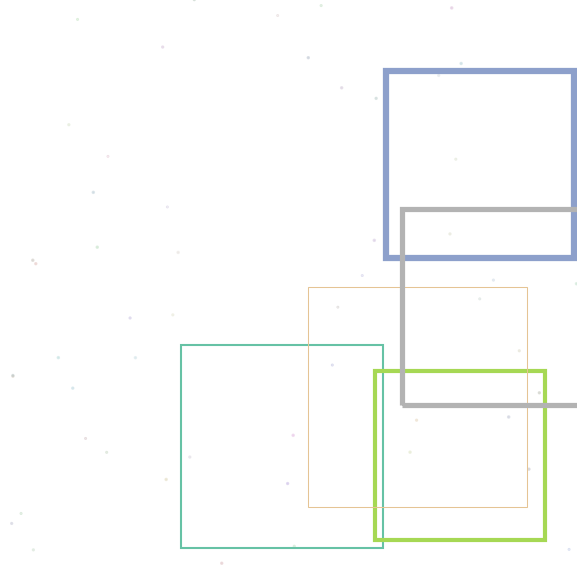[{"shape": "square", "thickness": 1, "radius": 0.88, "center": [0.488, 0.226]}, {"shape": "square", "thickness": 3, "radius": 0.81, "center": [0.832, 0.714]}, {"shape": "square", "thickness": 2, "radius": 0.73, "center": [0.797, 0.21]}, {"shape": "square", "thickness": 0.5, "radius": 0.95, "center": [0.723, 0.311]}, {"shape": "square", "thickness": 2.5, "radius": 0.85, "center": [0.866, 0.467]}]